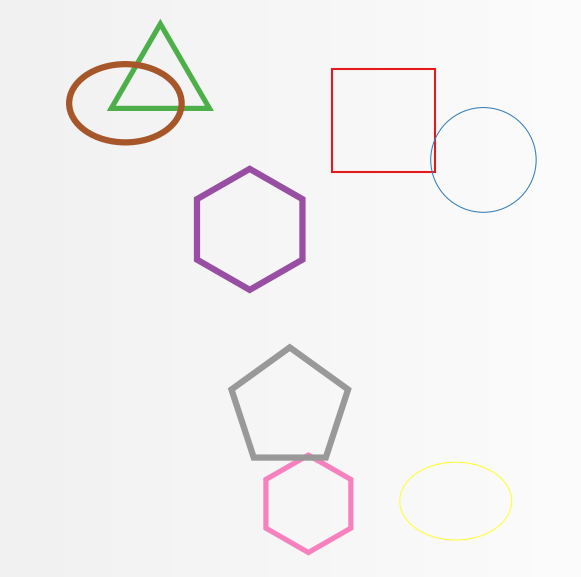[{"shape": "square", "thickness": 1, "radius": 0.45, "center": [0.66, 0.79]}, {"shape": "circle", "thickness": 0.5, "radius": 0.45, "center": [0.832, 0.722]}, {"shape": "triangle", "thickness": 2.5, "radius": 0.49, "center": [0.276, 0.86]}, {"shape": "hexagon", "thickness": 3, "radius": 0.52, "center": [0.43, 0.602]}, {"shape": "oval", "thickness": 0.5, "radius": 0.48, "center": [0.784, 0.131]}, {"shape": "oval", "thickness": 3, "radius": 0.48, "center": [0.216, 0.82]}, {"shape": "hexagon", "thickness": 2.5, "radius": 0.42, "center": [0.531, 0.127]}, {"shape": "pentagon", "thickness": 3, "radius": 0.53, "center": [0.499, 0.292]}]